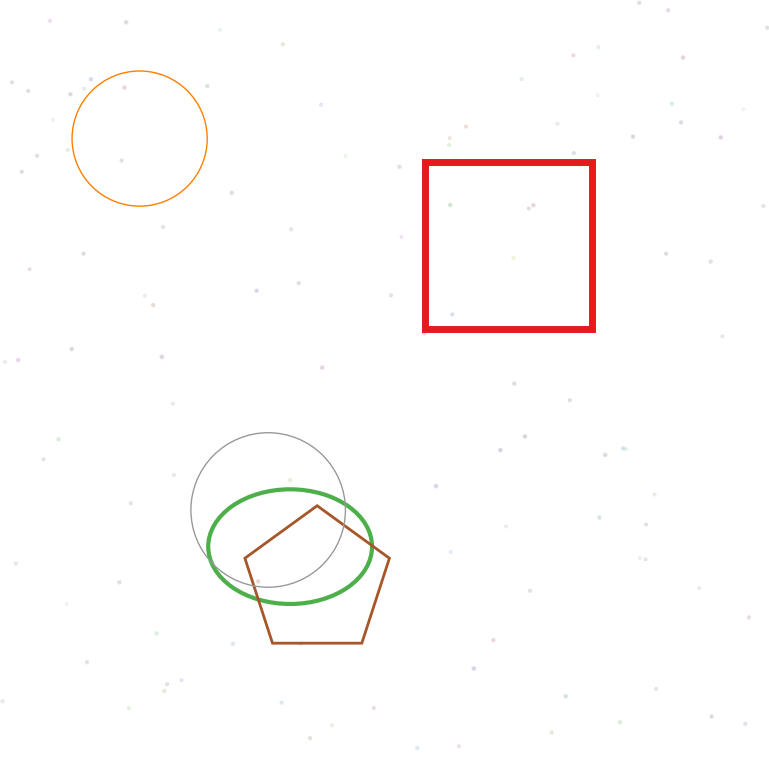[{"shape": "square", "thickness": 2.5, "radius": 0.54, "center": [0.66, 0.682]}, {"shape": "oval", "thickness": 1.5, "radius": 0.53, "center": [0.377, 0.29]}, {"shape": "circle", "thickness": 0.5, "radius": 0.44, "center": [0.181, 0.82]}, {"shape": "pentagon", "thickness": 1, "radius": 0.49, "center": [0.412, 0.245]}, {"shape": "circle", "thickness": 0.5, "radius": 0.5, "center": [0.348, 0.338]}]